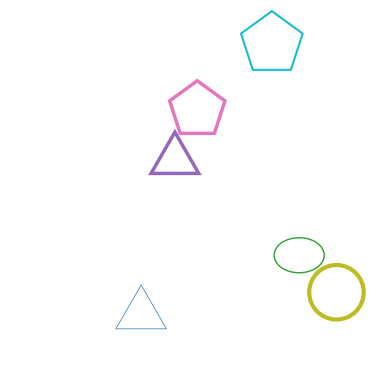[{"shape": "triangle", "thickness": 0.5, "radius": 0.38, "center": [0.367, 0.184]}, {"shape": "oval", "thickness": 1, "radius": 0.33, "center": [0.777, 0.337]}, {"shape": "triangle", "thickness": 2.5, "radius": 0.36, "center": [0.454, 0.585]}, {"shape": "pentagon", "thickness": 2.5, "radius": 0.38, "center": [0.512, 0.715]}, {"shape": "circle", "thickness": 3, "radius": 0.35, "center": [0.874, 0.241]}, {"shape": "pentagon", "thickness": 1.5, "radius": 0.42, "center": [0.706, 0.887]}]